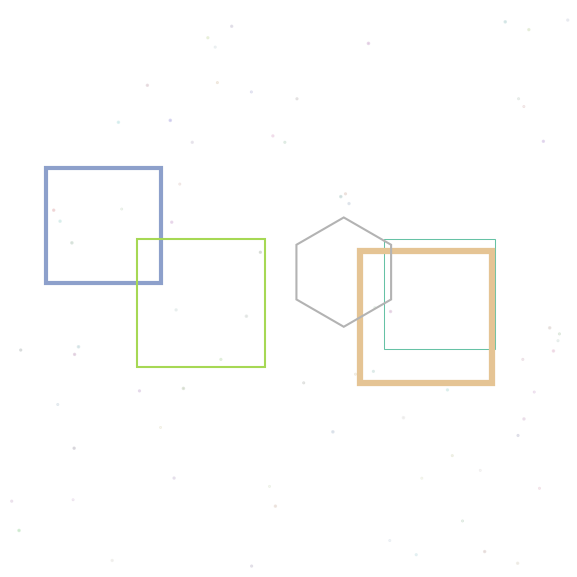[{"shape": "square", "thickness": 0.5, "radius": 0.48, "center": [0.761, 0.49]}, {"shape": "square", "thickness": 2, "radius": 0.5, "center": [0.18, 0.608]}, {"shape": "square", "thickness": 1, "radius": 0.55, "center": [0.348, 0.475]}, {"shape": "square", "thickness": 3, "radius": 0.57, "center": [0.738, 0.451]}, {"shape": "hexagon", "thickness": 1, "radius": 0.47, "center": [0.595, 0.528]}]